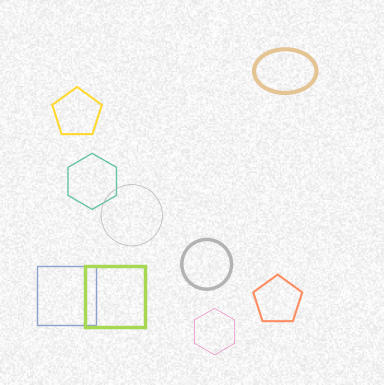[{"shape": "hexagon", "thickness": 1, "radius": 0.36, "center": [0.24, 0.529]}, {"shape": "pentagon", "thickness": 1.5, "radius": 0.33, "center": [0.721, 0.22]}, {"shape": "square", "thickness": 1, "radius": 0.39, "center": [0.173, 0.232]}, {"shape": "hexagon", "thickness": 0.5, "radius": 0.3, "center": [0.557, 0.139]}, {"shape": "square", "thickness": 2.5, "radius": 0.39, "center": [0.299, 0.23]}, {"shape": "pentagon", "thickness": 1.5, "radius": 0.34, "center": [0.2, 0.706]}, {"shape": "oval", "thickness": 3, "radius": 0.41, "center": [0.741, 0.815]}, {"shape": "circle", "thickness": 2.5, "radius": 0.32, "center": [0.537, 0.313]}, {"shape": "circle", "thickness": 0.5, "radius": 0.4, "center": [0.342, 0.441]}]